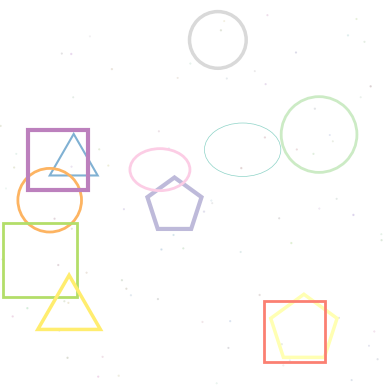[{"shape": "oval", "thickness": 0.5, "radius": 0.5, "center": [0.63, 0.611]}, {"shape": "pentagon", "thickness": 2.5, "radius": 0.45, "center": [0.789, 0.145]}, {"shape": "pentagon", "thickness": 3, "radius": 0.37, "center": [0.453, 0.465]}, {"shape": "square", "thickness": 2, "radius": 0.39, "center": [0.765, 0.139]}, {"shape": "triangle", "thickness": 1.5, "radius": 0.36, "center": [0.191, 0.58]}, {"shape": "circle", "thickness": 2, "radius": 0.41, "center": [0.129, 0.48]}, {"shape": "square", "thickness": 2, "radius": 0.48, "center": [0.103, 0.324]}, {"shape": "oval", "thickness": 2, "radius": 0.39, "center": [0.415, 0.559]}, {"shape": "circle", "thickness": 2.5, "radius": 0.37, "center": [0.566, 0.896]}, {"shape": "square", "thickness": 3, "radius": 0.39, "center": [0.151, 0.583]}, {"shape": "circle", "thickness": 2, "radius": 0.49, "center": [0.829, 0.651]}, {"shape": "triangle", "thickness": 2.5, "radius": 0.47, "center": [0.179, 0.191]}]